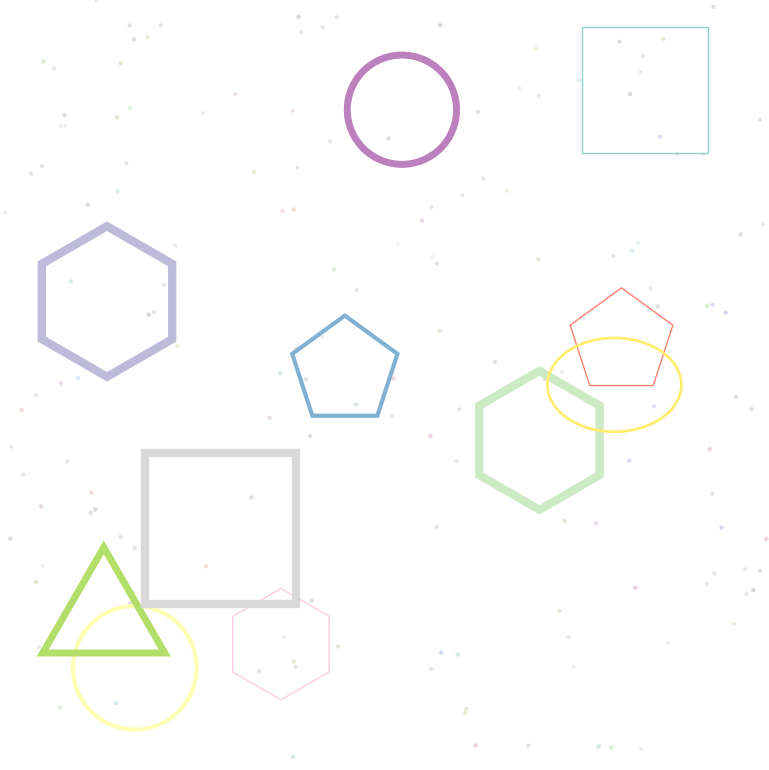[{"shape": "square", "thickness": 0.5, "radius": 0.41, "center": [0.838, 0.883]}, {"shape": "circle", "thickness": 1.5, "radius": 0.4, "center": [0.175, 0.133]}, {"shape": "hexagon", "thickness": 3, "radius": 0.49, "center": [0.139, 0.608]}, {"shape": "pentagon", "thickness": 0.5, "radius": 0.35, "center": [0.807, 0.556]}, {"shape": "pentagon", "thickness": 1.5, "radius": 0.36, "center": [0.448, 0.518]}, {"shape": "triangle", "thickness": 2.5, "radius": 0.46, "center": [0.135, 0.198]}, {"shape": "hexagon", "thickness": 0.5, "radius": 0.36, "center": [0.365, 0.163]}, {"shape": "square", "thickness": 3, "radius": 0.49, "center": [0.286, 0.314]}, {"shape": "circle", "thickness": 2.5, "radius": 0.35, "center": [0.522, 0.858]}, {"shape": "hexagon", "thickness": 3, "radius": 0.45, "center": [0.701, 0.428]}, {"shape": "oval", "thickness": 1, "radius": 0.43, "center": [0.798, 0.5]}]